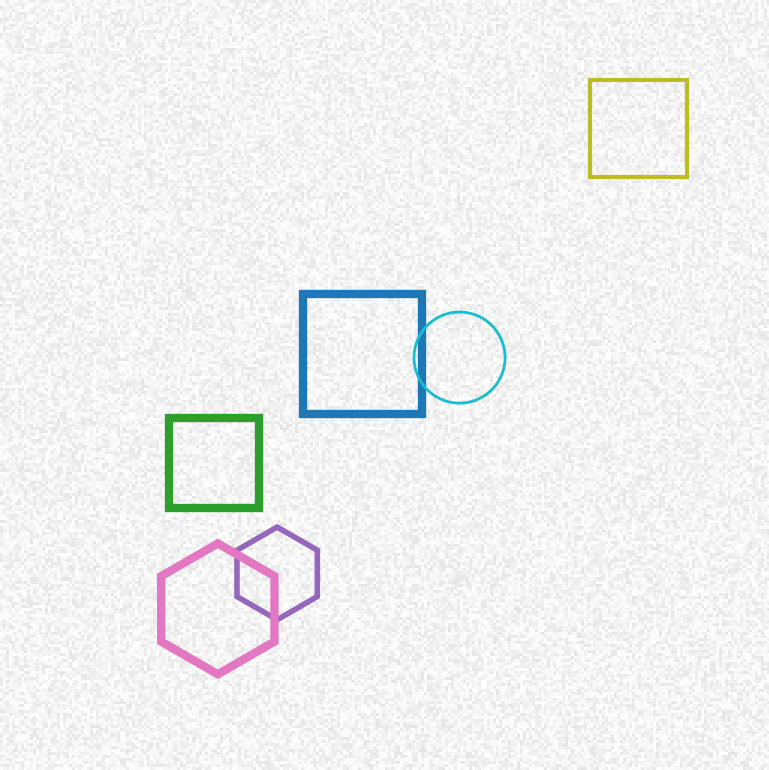[{"shape": "square", "thickness": 3, "radius": 0.39, "center": [0.471, 0.54]}, {"shape": "square", "thickness": 3, "radius": 0.29, "center": [0.278, 0.399]}, {"shape": "hexagon", "thickness": 2, "radius": 0.3, "center": [0.36, 0.255]}, {"shape": "hexagon", "thickness": 3, "radius": 0.42, "center": [0.283, 0.209]}, {"shape": "square", "thickness": 1.5, "radius": 0.32, "center": [0.829, 0.833]}, {"shape": "circle", "thickness": 1, "radius": 0.3, "center": [0.597, 0.536]}]